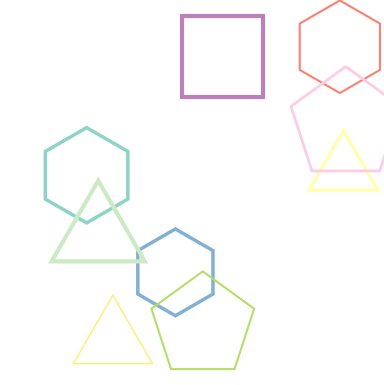[{"shape": "hexagon", "thickness": 2.5, "radius": 0.62, "center": [0.225, 0.545]}, {"shape": "triangle", "thickness": 2.5, "radius": 0.52, "center": [0.892, 0.558]}, {"shape": "hexagon", "thickness": 1.5, "radius": 0.6, "center": [0.883, 0.879]}, {"shape": "hexagon", "thickness": 2.5, "radius": 0.56, "center": [0.456, 0.293]}, {"shape": "pentagon", "thickness": 1.5, "radius": 0.7, "center": [0.527, 0.155]}, {"shape": "pentagon", "thickness": 2, "radius": 0.75, "center": [0.898, 0.677]}, {"shape": "square", "thickness": 3, "radius": 0.52, "center": [0.578, 0.853]}, {"shape": "triangle", "thickness": 3, "radius": 0.7, "center": [0.255, 0.391]}, {"shape": "triangle", "thickness": 1, "radius": 0.59, "center": [0.293, 0.115]}]